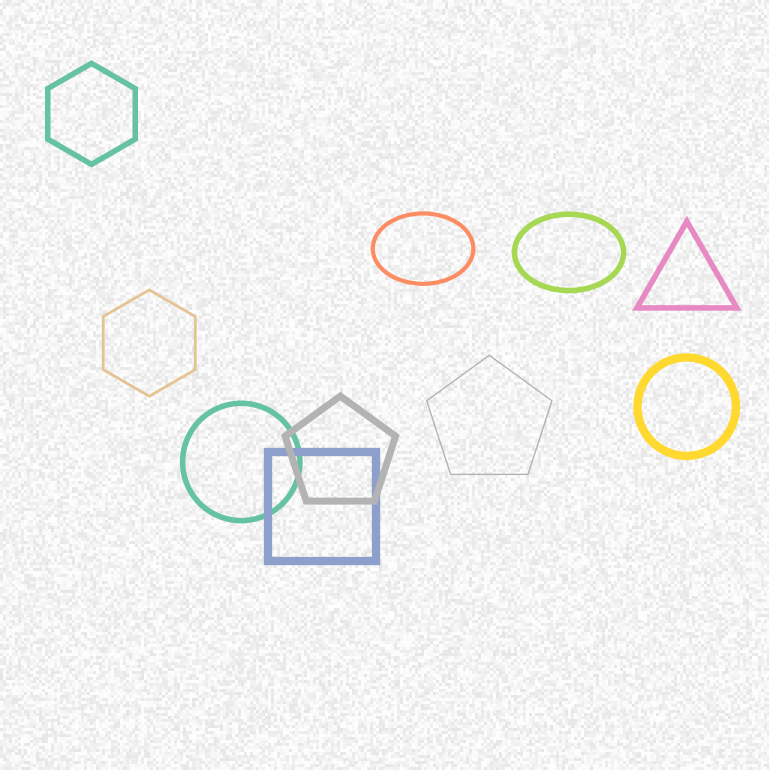[{"shape": "circle", "thickness": 2, "radius": 0.38, "center": [0.313, 0.4]}, {"shape": "hexagon", "thickness": 2, "radius": 0.33, "center": [0.119, 0.852]}, {"shape": "oval", "thickness": 1.5, "radius": 0.33, "center": [0.549, 0.677]}, {"shape": "square", "thickness": 3, "radius": 0.35, "center": [0.418, 0.342]}, {"shape": "triangle", "thickness": 2, "radius": 0.37, "center": [0.892, 0.638]}, {"shape": "oval", "thickness": 2, "radius": 0.35, "center": [0.739, 0.672]}, {"shape": "circle", "thickness": 3, "radius": 0.32, "center": [0.892, 0.472]}, {"shape": "hexagon", "thickness": 1, "radius": 0.35, "center": [0.194, 0.554]}, {"shape": "pentagon", "thickness": 0.5, "radius": 0.43, "center": [0.635, 0.453]}, {"shape": "pentagon", "thickness": 2.5, "radius": 0.38, "center": [0.442, 0.41]}]